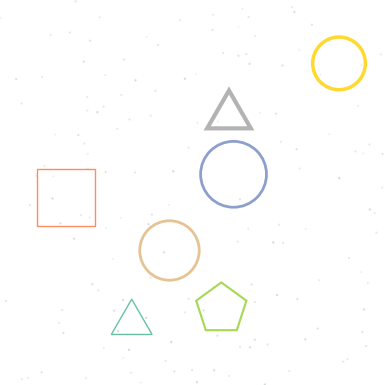[{"shape": "triangle", "thickness": 1, "radius": 0.31, "center": [0.342, 0.162]}, {"shape": "square", "thickness": 1, "radius": 0.38, "center": [0.172, 0.487]}, {"shape": "circle", "thickness": 2, "radius": 0.43, "center": [0.607, 0.547]}, {"shape": "pentagon", "thickness": 1.5, "radius": 0.34, "center": [0.575, 0.198]}, {"shape": "circle", "thickness": 2.5, "radius": 0.34, "center": [0.881, 0.835]}, {"shape": "circle", "thickness": 2, "radius": 0.39, "center": [0.44, 0.349]}, {"shape": "triangle", "thickness": 3, "radius": 0.33, "center": [0.595, 0.699]}]